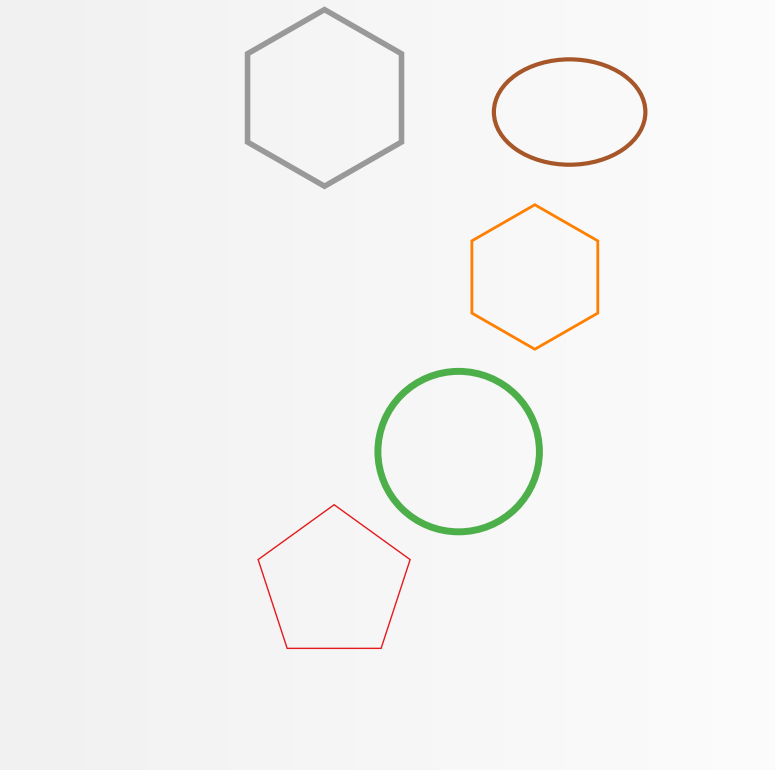[{"shape": "pentagon", "thickness": 0.5, "radius": 0.52, "center": [0.431, 0.241]}, {"shape": "circle", "thickness": 2.5, "radius": 0.52, "center": [0.592, 0.414]}, {"shape": "hexagon", "thickness": 1, "radius": 0.47, "center": [0.69, 0.64]}, {"shape": "oval", "thickness": 1.5, "radius": 0.49, "center": [0.735, 0.854]}, {"shape": "hexagon", "thickness": 2, "radius": 0.57, "center": [0.419, 0.873]}]